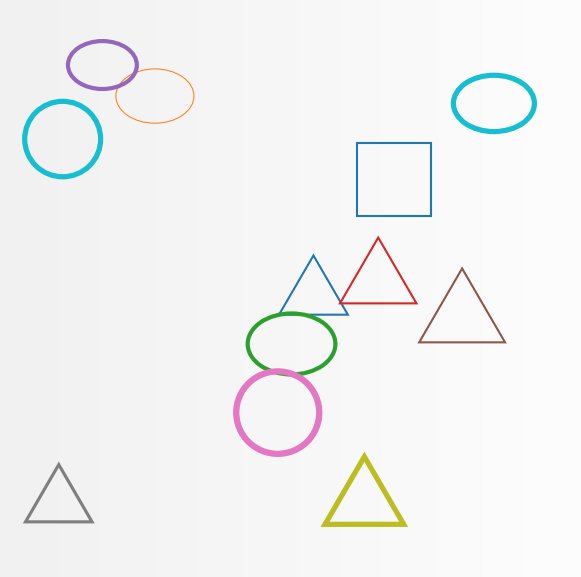[{"shape": "square", "thickness": 1, "radius": 0.32, "center": [0.678, 0.688]}, {"shape": "triangle", "thickness": 1, "radius": 0.34, "center": [0.539, 0.488]}, {"shape": "oval", "thickness": 0.5, "radius": 0.34, "center": [0.267, 0.833]}, {"shape": "oval", "thickness": 2, "radius": 0.38, "center": [0.502, 0.404]}, {"shape": "triangle", "thickness": 1, "radius": 0.38, "center": [0.651, 0.512]}, {"shape": "oval", "thickness": 2, "radius": 0.3, "center": [0.176, 0.887]}, {"shape": "triangle", "thickness": 1, "radius": 0.43, "center": [0.795, 0.449]}, {"shape": "circle", "thickness": 3, "radius": 0.36, "center": [0.478, 0.285]}, {"shape": "triangle", "thickness": 1.5, "radius": 0.33, "center": [0.101, 0.129]}, {"shape": "triangle", "thickness": 2.5, "radius": 0.39, "center": [0.627, 0.13]}, {"shape": "circle", "thickness": 2.5, "radius": 0.33, "center": [0.108, 0.758]}, {"shape": "oval", "thickness": 2.5, "radius": 0.35, "center": [0.85, 0.82]}]